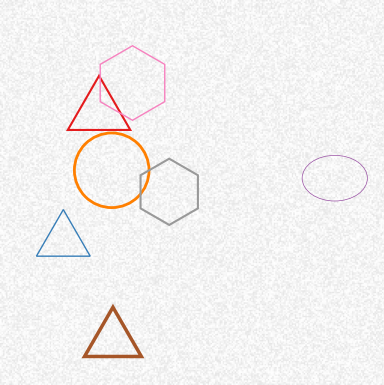[{"shape": "triangle", "thickness": 1.5, "radius": 0.47, "center": [0.257, 0.709]}, {"shape": "triangle", "thickness": 1, "radius": 0.4, "center": [0.164, 0.375]}, {"shape": "oval", "thickness": 0.5, "radius": 0.42, "center": [0.87, 0.537]}, {"shape": "circle", "thickness": 2, "radius": 0.48, "center": [0.29, 0.558]}, {"shape": "triangle", "thickness": 2.5, "radius": 0.43, "center": [0.293, 0.117]}, {"shape": "hexagon", "thickness": 1, "radius": 0.48, "center": [0.344, 0.784]}, {"shape": "hexagon", "thickness": 1.5, "radius": 0.43, "center": [0.44, 0.502]}]